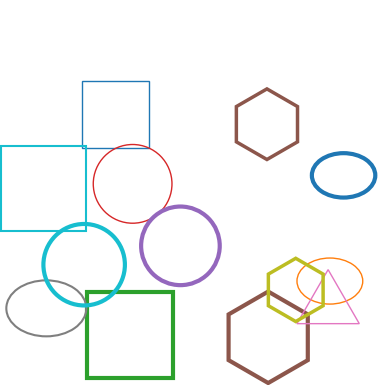[{"shape": "square", "thickness": 1, "radius": 0.44, "center": [0.299, 0.703]}, {"shape": "oval", "thickness": 3, "radius": 0.41, "center": [0.892, 0.545]}, {"shape": "oval", "thickness": 1, "radius": 0.43, "center": [0.857, 0.27]}, {"shape": "square", "thickness": 3, "radius": 0.56, "center": [0.337, 0.131]}, {"shape": "circle", "thickness": 1, "radius": 0.51, "center": [0.344, 0.522]}, {"shape": "circle", "thickness": 3, "radius": 0.51, "center": [0.469, 0.361]}, {"shape": "hexagon", "thickness": 3, "radius": 0.59, "center": [0.697, 0.124]}, {"shape": "hexagon", "thickness": 2.5, "radius": 0.46, "center": [0.693, 0.677]}, {"shape": "triangle", "thickness": 1, "radius": 0.47, "center": [0.852, 0.206]}, {"shape": "oval", "thickness": 1.5, "radius": 0.52, "center": [0.12, 0.199]}, {"shape": "hexagon", "thickness": 2.5, "radius": 0.41, "center": [0.768, 0.247]}, {"shape": "circle", "thickness": 3, "radius": 0.53, "center": [0.219, 0.312]}, {"shape": "square", "thickness": 1.5, "radius": 0.55, "center": [0.112, 0.511]}]